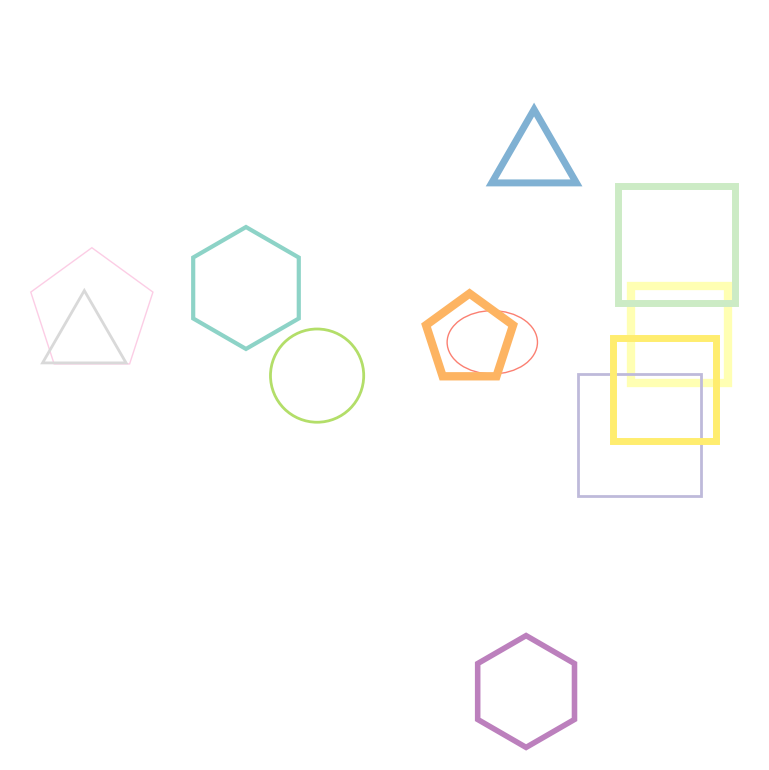[{"shape": "hexagon", "thickness": 1.5, "radius": 0.4, "center": [0.319, 0.626]}, {"shape": "square", "thickness": 3, "radius": 0.31, "center": [0.883, 0.565]}, {"shape": "square", "thickness": 1, "radius": 0.4, "center": [0.831, 0.435]}, {"shape": "oval", "thickness": 0.5, "radius": 0.29, "center": [0.639, 0.555]}, {"shape": "triangle", "thickness": 2.5, "radius": 0.32, "center": [0.694, 0.794]}, {"shape": "pentagon", "thickness": 3, "radius": 0.3, "center": [0.61, 0.559]}, {"shape": "circle", "thickness": 1, "radius": 0.3, "center": [0.412, 0.512]}, {"shape": "pentagon", "thickness": 0.5, "radius": 0.42, "center": [0.119, 0.595]}, {"shape": "triangle", "thickness": 1, "radius": 0.31, "center": [0.11, 0.56]}, {"shape": "hexagon", "thickness": 2, "radius": 0.36, "center": [0.683, 0.102]}, {"shape": "square", "thickness": 2.5, "radius": 0.38, "center": [0.878, 0.682]}, {"shape": "square", "thickness": 2.5, "radius": 0.34, "center": [0.863, 0.494]}]